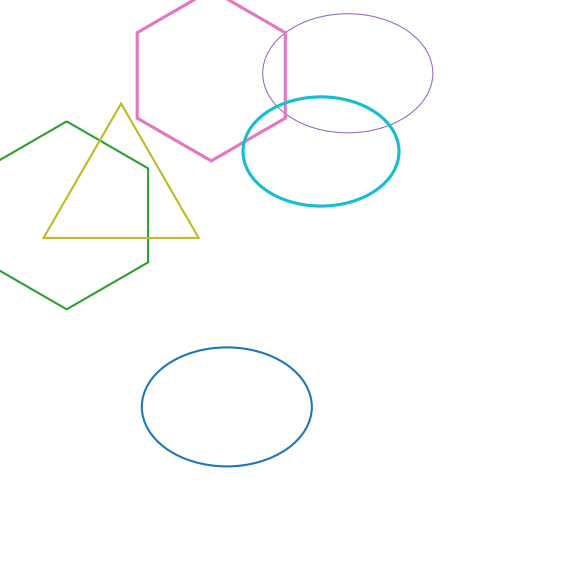[{"shape": "oval", "thickness": 1, "radius": 0.74, "center": [0.393, 0.295]}, {"shape": "hexagon", "thickness": 1, "radius": 0.81, "center": [0.116, 0.626]}, {"shape": "oval", "thickness": 0.5, "radius": 0.74, "center": [0.602, 0.872]}, {"shape": "hexagon", "thickness": 1.5, "radius": 0.74, "center": [0.366, 0.869]}, {"shape": "triangle", "thickness": 1, "radius": 0.78, "center": [0.21, 0.665]}, {"shape": "oval", "thickness": 1.5, "radius": 0.68, "center": [0.556, 0.737]}]